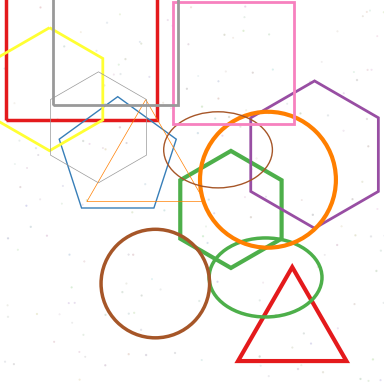[{"shape": "triangle", "thickness": 3, "radius": 0.81, "center": [0.759, 0.144]}, {"shape": "square", "thickness": 2.5, "radius": 0.98, "center": [0.212, 0.885]}, {"shape": "pentagon", "thickness": 1, "radius": 0.8, "center": [0.306, 0.589]}, {"shape": "oval", "thickness": 2.5, "radius": 0.73, "center": [0.69, 0.279]}, {"shape": "hexagon", "thickness": 3, "radius": 0.76, "center": [0.6, 0.456]}, {"shape": "hexagon", "thickness": 2, "radius": 0.96, "center": [0.817, 0.598]}, {"shape": "triangle", "thickness": 0.5, "radius": 0.88, "center": [0.379, 0.565]}, {"shape": "circle", "thickness": 3, "radius": 0.88, "center": [0.696, 0.533]}, {"shape": "hexagon", "thickness": 2, "radius": 0.8, "center": [0.129, 0.768]}, {"shape": "oval", "thickness": 1, "radius": 0.71, "center": [0.566, 0.611]}, {"shape": "circle", "thickness": 2.5, "radius": 0.7, "center": [0.403, 0.263]}, {"shape": "square", "thickness": 2, "radius": 0.79, "center": [0.606, 0.836]}, {"shape": "hexagon", "thickness": 0.5, "radius": 0.72, "center": [0.256, 0.669]}, {"shape": "square", "thickness": 2, "radius": 0.81, "center": [0.3, 0.889]}]